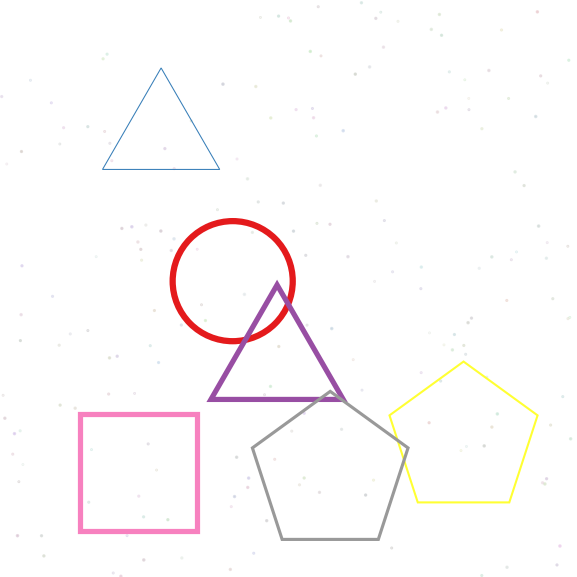[{"shape": "circle", "thickness": 3, "radius": 0.52, "center": [0.403, 0.512]}, {"shape": "triangle", "thickness": 0.5, "radius": 0.59, "center": [0.279, 0.764]}, {"shape": "triangle", "thickness": 2.5, "radius": 0.66, "center": [0.48, 0.374]}, {"shape": "pentagon", "thickness": 1, "radius": 0.67, "center": [0.803, 0.238]}, {"shape": "square", "thickness": 2.5, "radius": 0.51, "center": [0.24, 0.18]}, {"shape": "pentagon", "thickness": 1.5, "radius": 0.71, "center": [0.572, 0.18]}]